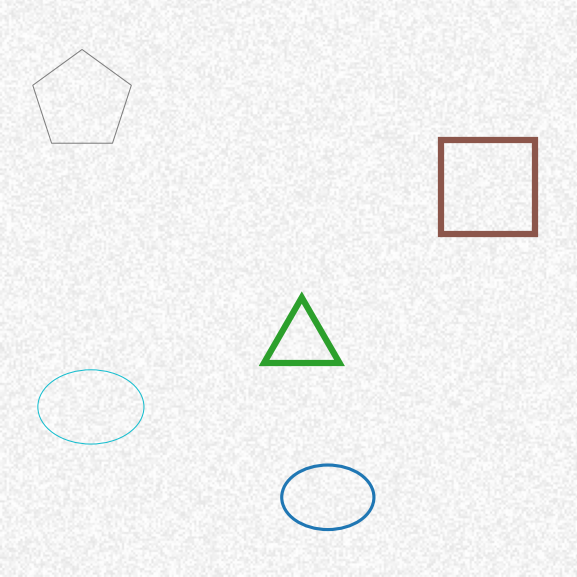[{"shape": "oval", "thickness": 1.5, "radius": 0.4, "center": [0.568, 0.138]}, {"shape": "triangle", "thickness": 3, "radius": 0.38, "center": [0.523, 0.408]}, {"shape": "square", "thickness": 3, "radius": 0.41, "center": [0.845, 0.675]}, {"shape": "pentagon", "thickness": 0.5, "radius": 0.45, "center": [0.142, 0.824]}, {"shape": "oval", "thickness": 0.5, "radius": 0.46, "center": [0.157, 0.295]}]